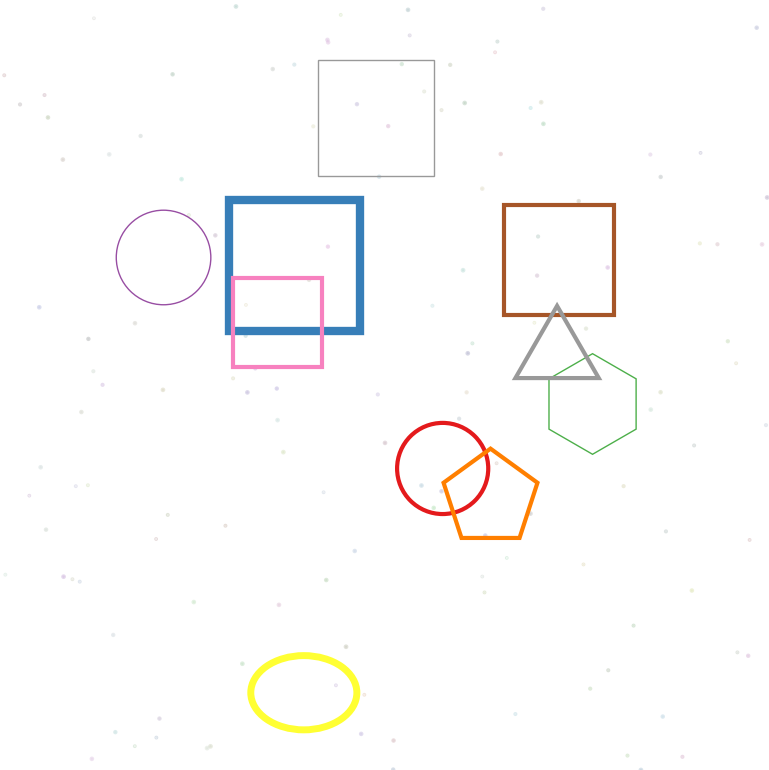[{"shape": "circle", "thickness": 1.5, "radius": 0.3, "center": [0.575, 0.392]}, {"shape": "square", "thickness": 3, "radius": 0.42, "center": [0.382, 0.655]}, {"shape": "hexagon", "thickness": 0.5, "radius": 0.33, "center": [0.77, 0.475]}, {"shape": "circle", "thickness": 0.5, "radius": 0.31, "center": [0.212, 0.666]}, {"shape": "pentagon", "thickness": 1.5, "radius": 0.32, "center": [0.637, 0.353]}, {"shape": "oval", "thickness": 2.5, "radius": 0.34, "center": [0.395, 0.1]}, {"shape": "square", "thickness": 1.5, "radius": 0.36, "center": [0.726, 0.662]}, {"shape": "square", "thickness": 1.5, "radius": 0.29, "center": [0.36, 0.581]}, {"shape": "square", "thickness": 0.5, "radius": 0.38, "center": [0.489, 0.847]}, {"shape": "triangle", "thickness": 1.5, "radius": 0.31, "center": [0.723, 0.54]}]